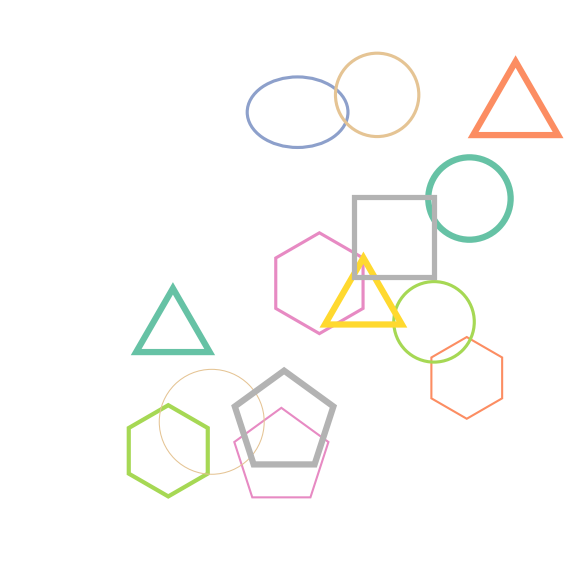[{"shape": "circle", "thickness": 3, "radius": 0.36, "center": [0.813, 0.655]}, {"shape": "triangle", "thickness": 3, "radius": 0.37, "center": [0.299, 0.426]}, {"shape": "triangle", "thickness": 3, "radius": 0.42, "center": [0.893, 0.808]}, {"shape": "hexagon", "thickness": 1, "radius": 0.35, "center": [0.808, 0.345]}, {"shape": "oval", "thickness": 1.5, "radius": 0.44, "center": [0.515, 0.805]}, {"shape": "hexagon", "thickness": 1.5, "radius": 0.44, "center": [0.553, 0.509]}, {"shape": "pentagon", "thickness": 1, "radius": 0.43, "center": [0.487, 0.207]}, {"shape": "hexagon", "thickness": 2, "radius": 0.39, "center": [0.291, 0.219]}, {"shape": "circle", "thickness": 1.5, "radius": 0.35, "center": [0.752, 0.442]}, {"shape": "triangle", "thickness": 3, "radius": 0.38, "center": [0.629, 0.476]}, {"shape": "circle", "thickness": 0.5, "radius": 0.45, "center": [0.367, 0.269]}, {"shape": "circle", "thickness": 1.5, "radius": 0.36, "center": [0.653, 0.835]}, {"shape": "square", "thickness": 2.5, "radius": 0.35, "center": [0.683, 0.589]}, {"shape": "pentagon", "thickness": 3, "radius": 0.45, "center": [0.492, 0.268]}]